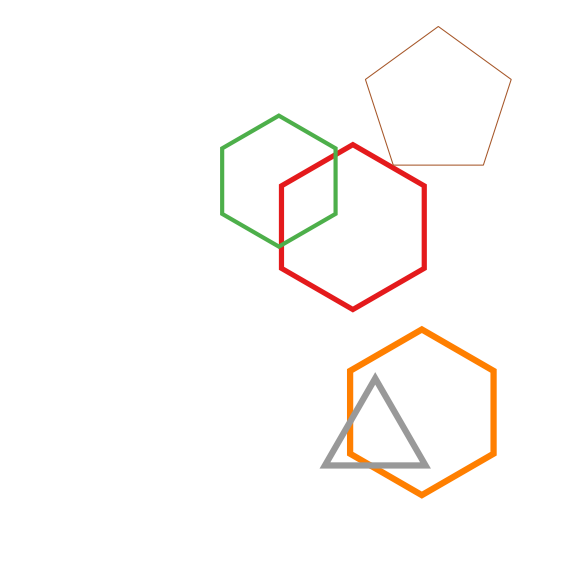[{"shape": "hexagon", "thickness": 2.5, "radius": 0.71, "center": [0.611, 0.606]}, {"shape": "hexagon", "thickness": 2, "radius": 0.57, "center": [0.483, 0.686]}, {"shape": "hexagon", "thickness": 3, "radius": 0.72, "center": [0.73, 0.285]}, {"shape": "pentagon", "thickness": 0.5, "radius": 0.66, "center": [0.759, 0.821]}, {"shape": "triangle", "thickness": 3, "radius": 0.5, "center": [0.65, 0.243]}]